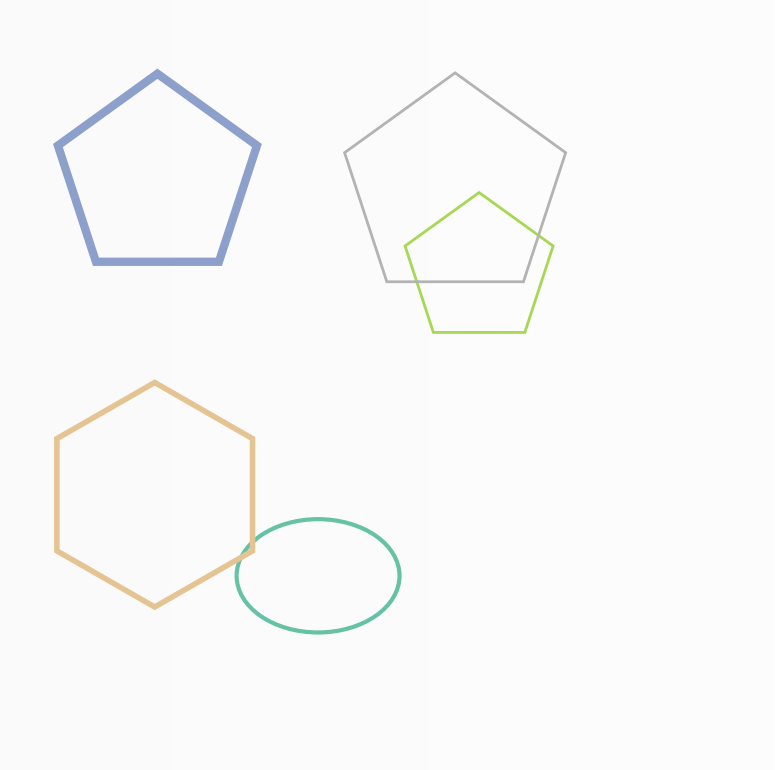[{"shape": "oval", "thickness": 1.5, "radius": 0.53, "center": [0.41, 0.252]}, {"shape": "pentagon", "thickness": 3, "radius": 0.68, "center": [0.203, 0.769]}, {"shape": "pentagon", "thickness": 1, "radius": 0.5, "center": [0.618, 0.65]}, {"shape": "hexagon", "thickness": 2, "radius": 0.73, "center": [0.2, 0.357]}, {"shape": "pentagon", "thickness": 1, "radius": 0.75, "center": [0.587, 0.755]}]